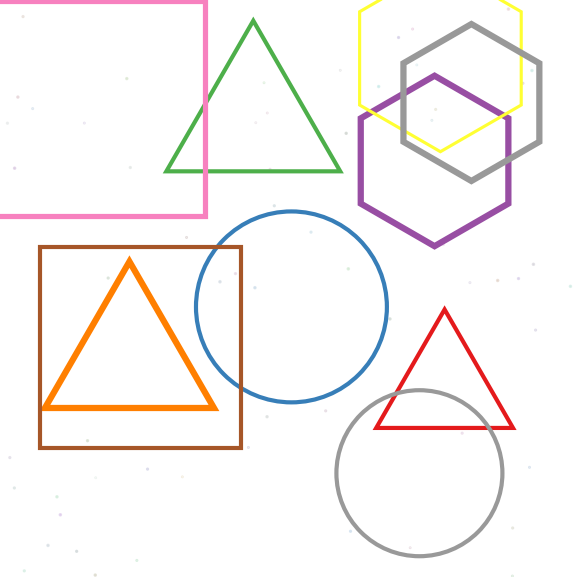[{"shape": "triangle", "thickness": 2, "radius": 0.68, "center": [0.77, 0.326]}, {"shape": "circle", "thickness": 2, "radius": 0.83, "center": [0.505, 0.468]}, {"shape": "triangle", "thickness": 2, "radius": 0.87, "center": [0.439, 0.789]}, {"shape": "hexagon", "thickness": 3, "radius": 0.74, "center": [0.752, 0.72]}, {"shape": "triangle", "thickness": 3, "radius": 0.84, "center": [0.224, 0.377]}, {"shape": "hexagon", "thickness": 1.5, "radius": 0.81, "center": [0.763, 0.898]}, {"shape": "square", "thickness": 2, "radius": 0.87, "center": [0.243, 0.398]}, {"shape": "square", "thickness": 2.5, "radius": 0.93, "center": [0.169, 0.811]}, {"shape": "circle", "thickness": 2, "radius": 0.72, "center": [0.726, 0.18]}, {"shape": "hexagon", "thickness": 3, "radius": 0.68, "center": [0.816, 0.822]}]